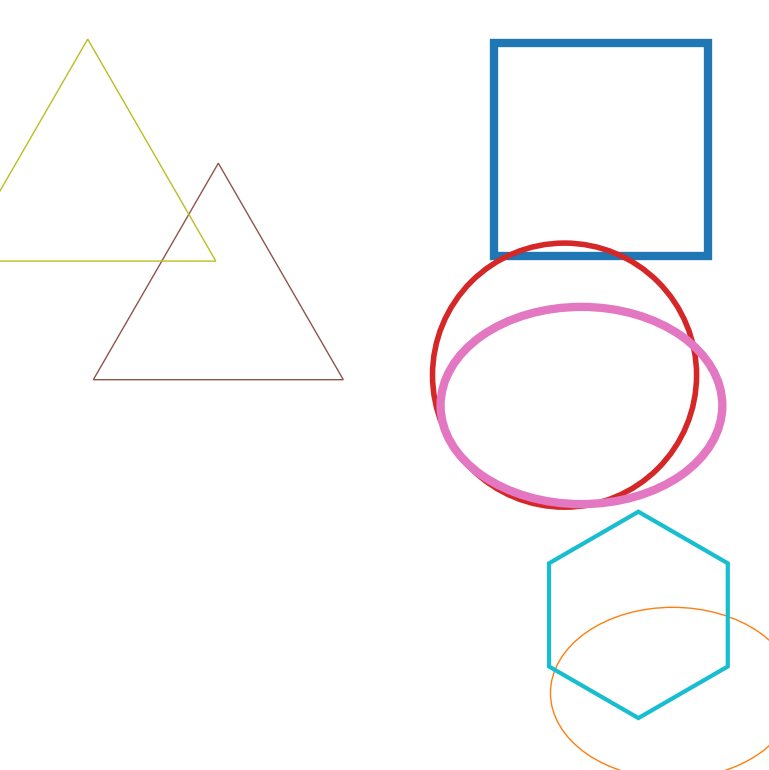[{"shape": "square", "thickness": 3, "radius": 0.69, "center": [0.78, 0.806]}, {"shape": "oval", "thickness": 0.5, "radius": 0.79, "center": [0.874, 0.1]}, {"shape": "circle", "thickness": 2, "radius": 0.86, "center": [0.733, 0.513]}, {"shape": "triangle", "thickness": 0.5, "radius": 0.94, "center": [0.284, 0.601]}, {"shape": "oval", "thickness": 3, "radius": 0.91, "center": [0.755, 0.473]}, {"shape": "triangle", "thickness": 0.5, "radius": 0.96, "center": [0.114, 0.757]}, {"shape": "hexagon", "thickness": 1.5, "radius": 0.67, "center": [0.829, 0.201]}]